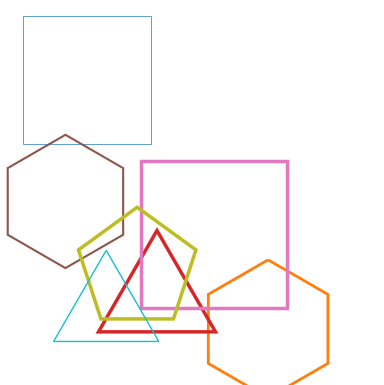[{"shape": "square", "thickness": 0.5, "radius": 0.83, "center": [0.225, 0.793]}, {"shape": "hexagon", "thickness": 2, "radius": 0.9, "center": [0.696, 0.146]}, {"shape": "triangle", "thickness": 2.5, "radius": 0.88, "center": [0.408, 0.226]}, {"shape": "hexagon", "thickness": 1.5, "radius": 0.87, "center": [0.17, 0.477]}, {"shape": "square", "thickness": 2.5, "radius": 0.95, "center": [0.556, 0.39]}, {"shape": "pentagon", "thickness": 2.5, "radius": 0.8, "center": [0.356, 0.301]}, {"shape": "triangle", "thickness": 1, "radius": 0.79, "center": [0.276, 0.192]}]